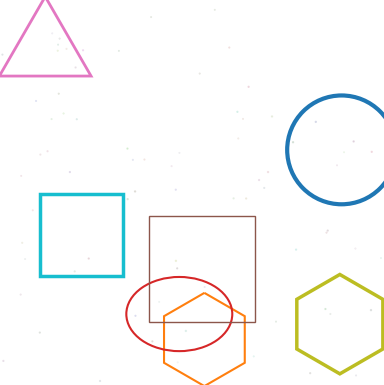[{"shape": "circle", "thickness": 3, "radius": 0.71, "center": [0.887, 0.611]}, {"shape": "hexagon", "thickness": 1.5, "radius": 0.61, "center": [0.531, 0.118]}, {"shape": "oval", "thickness": 1.5, "radius": 0.69, "center": [0.466, 0.184]}, {"shape": "square", "thickness": 1, "radius": 0.68, "center": [0.524, 0.301]}, {"shape": "triangle", "thickness": 2, "radius": 0.69, "center": [0.117, 0.871]}, {"shape": "hexagon", "thickness": 2.5, "radius": 0.65, "center": [0.883, 0.158]}, {"shape": "square", "thickness": 2.5, "radius": 0.53, "center": [0.212, 0.39]}]